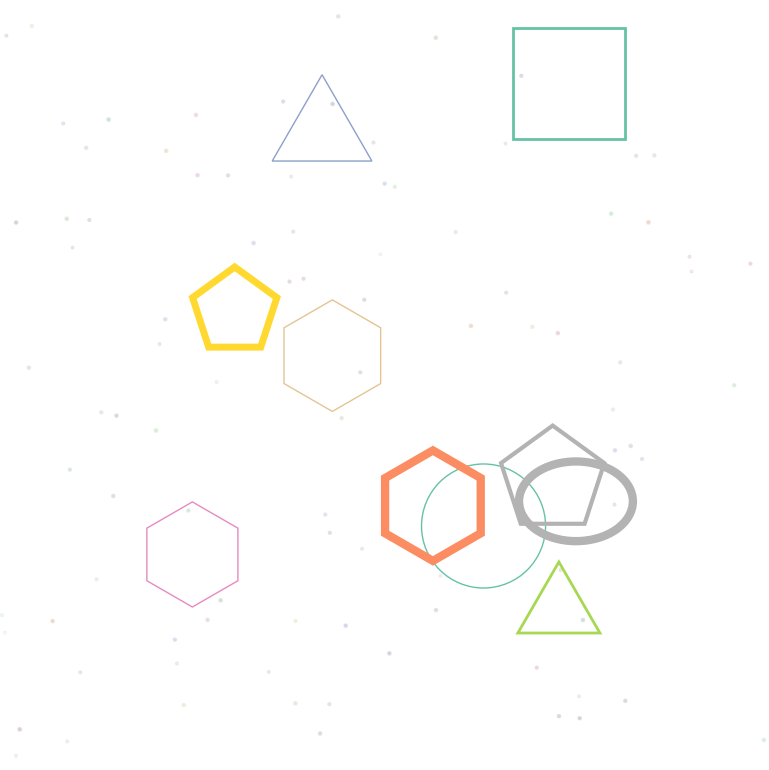[{"shape": "square", "thickness": 1, "radius": 0.36, "center": [0.739, 0.891]}, {"shape": "circle", "thickness": 0.5, "radius": 0.4, "center": [0.628, 0.317]}, {"shape": "hexagon", "thickness": 3, "radius": 0.36, "center": [0.562, 0.343]}, {"shape": "triangle", "thickness": 0.5, "radius": 0.37, "center": [0.418, 0.828]}, {"shape": "hexagon", "thickness": 0.5, "radius": 0.34, "center": [0.25, 0.28]}, {"shape": "triangle", "thickness": 1, "radius": 0.31, "center": [0.726, 0.209]}, {"shape": "pentagon", "thickness": 2.5, "radius": 0.29, "center": [0.305, 0.596]}, {"shape": "hexagon", "thickness": 0.5, "radius": 0.36, "center": [0.432, 0.538]}, {"shape": "pentagon", "thickness": 1.5, "radius": 0.35, "center": [0.718, 0.377]}, {"shape": "oval", "thickness": 3, "radius": 0.37, "center": [0.748, 0.349]}]